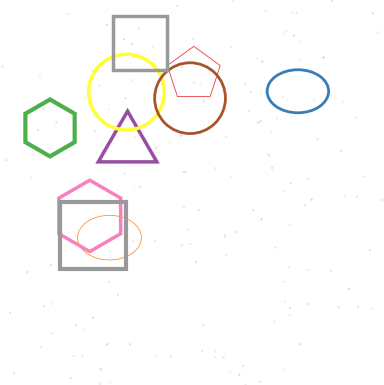[{"shape": "pentagon", "thickness": 0.5, "radius": 0.36, "center": [0.503, 0.807]}, {"shape": "oval", "thickness": 2, "radius": 0.4, "center": [0.774, 0.763]}, {"shape": "hexagon", "thickness": 3, "radius": 0.37, "center": [0.13, 0.668]}, {"shape": "triangle", "thickness": 2.5, "radius": 0.44, "center": [0.331, 0.623]}, {"shape": "oval", "thickness": 0.5, "radius": 0.41, "center": [0.284, 0.383]}, {"shape": "circle", "thickness": 2.5, "radius": 0.49, "center": [0.329, 0.761]}, {"shape": "circle", "thickness": 2, "radius": 0.46, "center": [0.494, 0.745]}, {"shape": "hexagon", "thickness": 2.5, "radius": 0.46, "center": [0.233, 0.439]}, {"shape": "square", "thickness": 2.5, "radius": 0.35, "center": [0.364, 0.889]}, {"shape": "square", "thickness": 3, "radius": 0.43, "center": [0.242, 0.388]}]